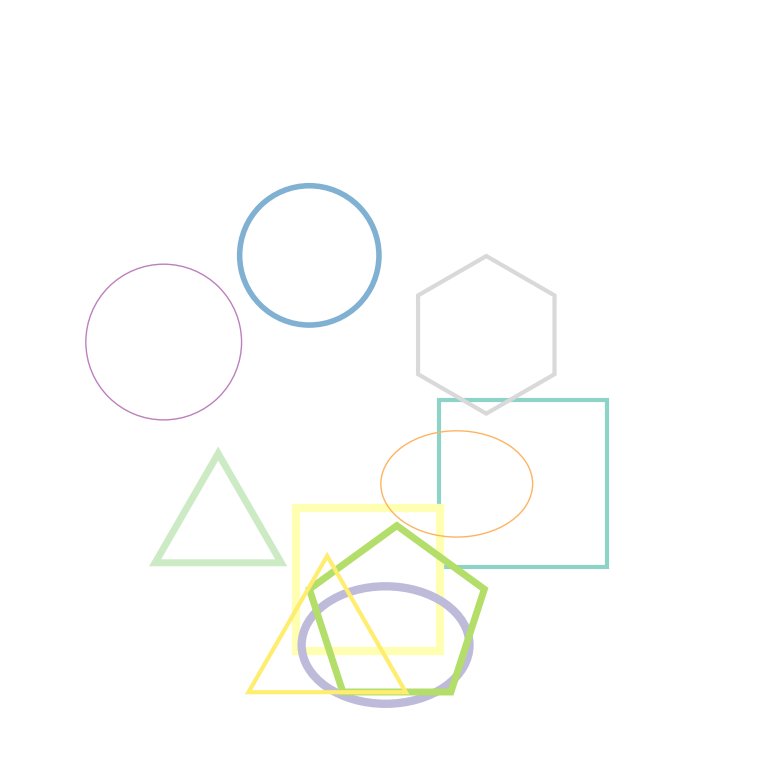[{"shape": "square", "thickness": 1.5, "radius": 0.54, "center": [0.679, 0.372]}, {"shape": "square", "thickness": 3, "radius": 0.47, "center": [0.478, 0.247]}, {"shape": "oval", "thickness": 3, "radius": 0.54, "center": [0.501, 0.162]}, {"shape": "circle", "thickness": 2, "radius": 0.45, "center": [0.402, 0.668]}, {"shape": "oval", "thickness": 0.5, "radius": 0.49, "center": [0.593, 0.372]}, {"shape": "pentagon", "thickness": 2.5, "radius": 0.6, "center": [0.515, 0.198]}, {"shape": "hexagon", "thickness": 1.5, "radius": 0.51, "center": [0.632, 0.565]}, {"shape": "circle", "thickness": 0.5, "radius": 0.51, "center": [0.213, 0.556]}, {"shape": "triangle", "thickness": 2.5, "radius": 0.47, "center": [0.283, 0.316]}, {"shape": "triangle", "thickness": 1.5, "radius": 0.59, "center": [0.425, 0.16]}]